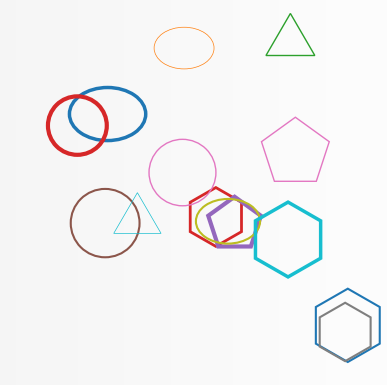[{"shape": "oval", "thickness": 2.5, "radius": 0.49, "center": [0.278, 0.704]}, {"shape": "hexagon", "thickness": 1.5, "radius": 0.48, "center": [0.898, 0.155]}, {"shape": "oval", "thickness": 0.5, "radius": 0.39, "center": [0.475, 0.875]}, {"shape": "triangle", "thickness": 1, "radius": 0.36, "center": [0.749, 0.892]}, {"shape": "circle", "thickness": 3, "radius": 0.38, "center": [0.2, 0.674]}, {"shape": "hexagon", "thickness": 2, "radius": 0.38, "center": [0.557, 0.436]}, {"shape": "pentagon", "thickness": 3, "radius": 0.36, "center": [0.605, 0.418]}, {"shape": "circle", "thickness": 1.5, "radius": 0.44, "center": [0.271, 0.421]}, {"shape": "pentagon", "thickness": 1, "radius": 0.46, "center": [0.762, 0.603]}, {"shape": "circle", "thickness": 1, "radius": 0.43, "center": [0.471, 0.552]}, {"shape": "hexagon", "thickness": 1.5, "radius": 0.38, "center": [0.891, 0.138]}, {"shape": "oval", "thickness": 1.5, "radius": 0.41, "center": [0.588, 0.425]}, {"shape": "hexagon", "thickness": 2.5, "radius": 0.49, "center": [0.743, 0.378]}, {"shape": "triangle", "thickness": 0.5, "radius": 0.35, "center": [0.355, 0.429]}]